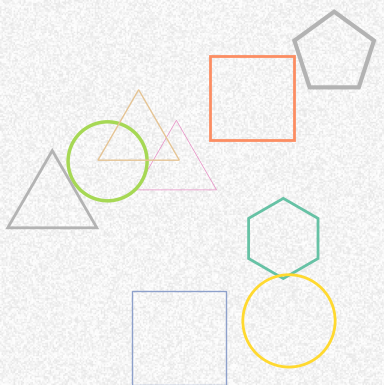[{"shape": "hexagon", "thickness": 2, "radius": 0.52, "center": [0.736, 0.381]}, {"shape": "square", "thickness": 2, "radius": 0.55, "center": [0.654, 0.746]}, {"shape": "square", "thickness": 1, "radius": 0.61, "center": [0.465, 0.122]}, {"shape": "triangle", "thickness": 0.5, "radius": 0.6, "center": [0.458, 0.567]}, {"shape": "circle", "thickness": 2.5, "radius": 0.51, "center": [0.279, 0.581]}, {"shape": "circle", "thickness": 2, "radius": 0.6, "center": [0.751, 0.167]}, {"shape": "triangle", "thickness": 1, "radius": 0.61, "center": [0.36, 0.645]}, {"shape": "pentagon", "thickness": 3, "radius": 0.54, "center": [0.868, 0.861]}, {"shape": "triangle", "thickness": 2, "radius": 0.67, "center": [0.136, 0.475]}]